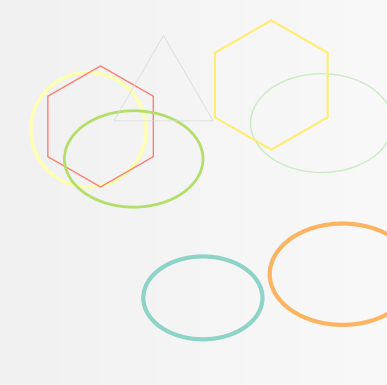[{"shape": "oval", "thickness": 3, "radius": 0.77, "center": [0.524, 0.226]}, {"shape": "circle", "thickness": 2.5, "radius": 0.74, "center": [0.228, 0.663]}, {"shape": "hexagon", "thickness": 1, "radius": 0.79, "center": [0.26, 0.672]}, {"shape": "oval", "thickness": 3, "radius": 0.94, "center": [0.884, 0.288]}, {"shape": "oval", "thickness": 2, "radius": 0.89, "center": [0.345, 0.587]}, {"shape": "triangle", "thickness": 0.5, "radius": 0.74, "center": [0.422, 0.76]}, {"shape": "oval", "thickness": 1, "radius": 0.92, "center": [0.83, 0.68]}, {"shape": "hexagon", "thickness": 1.5, "radius": 0.84, "center": [0.7, 0.779]}]